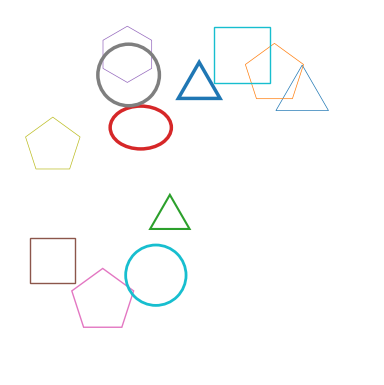[{"shape": "triangle", "thickness": 0.5, "radius": 0.39, "center": [0.785, 0.752]}, {"shape": "triangle", "thickness": 2.5, "radius": 0.31, "center": [0.517, 0.776]}, {"shape": "pentagon", "thickness": 0.5, "radius": 0.4, "center": [0.713, 0.808]}, {"shape": "triangle", "thickness": 1.5, "radius": 0.3, "center": [0.441, 0.435]}, {"shape": "oval", "thickness": 2.5, "radius": 0.4, "center": [0.366, 0.669]}, {"shape": "hexagon", "thickness": 0.5, "radius": 0.37, "center": [0.331, 0.859]}, {"shape": "square", "thickness": 1, "radius": 0.29, "center": [0.137, 0.323]}, {"shape": "pentagon", "thickness": 1, "radius": 0.42, "center": [0.267, 0.218]}, {"shape": "circle", "thickness": 2.5, "radius": 0.4, "center": [0.334, 0.805]}, {"shape": "pentagon", "thickness": 0.5, "radius": 0.37, "center": [0.137, 0.621]}, {"shape": "circle", "thickness": 2, "radius": 0.39, "center": [0.405, 0.285]}, {"shape": "square", "thickness": 1, "radius": 0.36, "center": [0.629, 0.858]}]